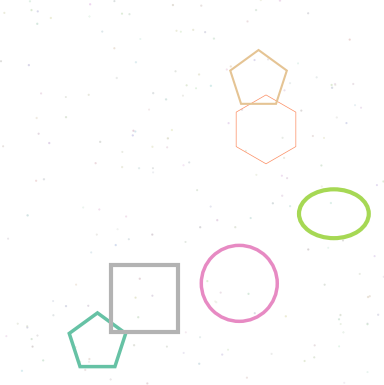[{"shape": "pentagon", "thickness": 2.5, "radius": 0.39, "center": [0.253, 0.11]}, {"shape": "hexagon", "thickness": 0.5, "radius": 0.45, "center": [0.691, 0.664]}, {"shape": "circle", "thickness": 2.5, "radius": 0.49, "center": [0.622, 0.264]}, {"shape": "oval", "thickness": 3, "radius": 0.45, "center": [0.867, 0.445]}, {"shape": "pentagon", "thickness": 1.5, "radius": 0.39, "center": [0.672, 0.793]}, {"shape": "square", "thickness": 3, "radius": 0.43, "center": [0.375, 0.225]}]